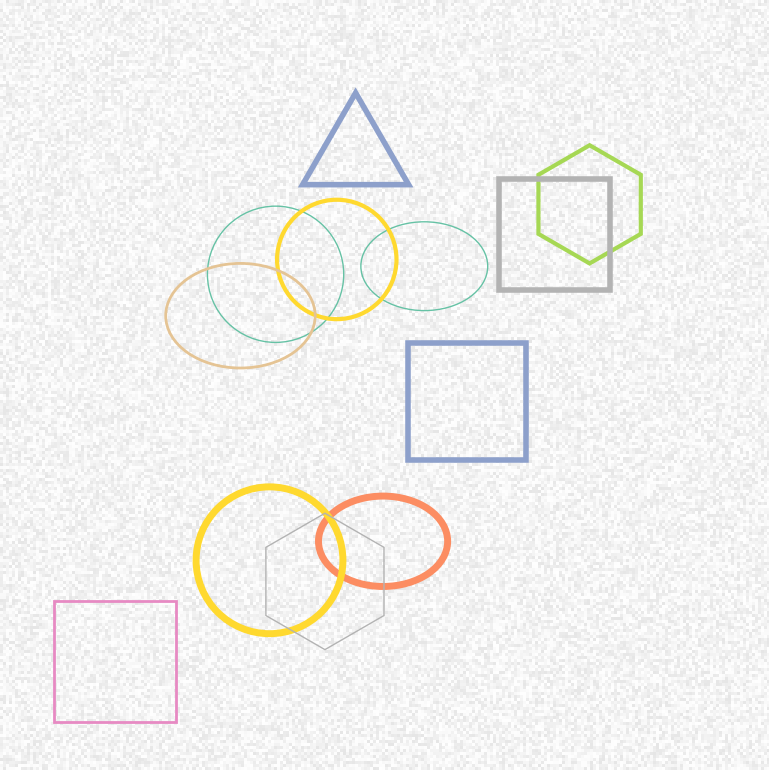[{"shape": "oval", "thickness": 0.5, "radius": 0.41, "center": [0.551, 0.654]}, {"shape": "circle", "thickness": 0.5, "radius": 0.44, "center": [0.358, 0.644]}, {"shape": "oval", "thickness": 2.5, "radius": 0.42, "center": [0.497, 0.297]}, {"shape": "triangle", "thickness": 2, "radius": 0.4, "center": [0.462, 0.8]}, {"shape": "square", "thickness": 2, "radius": 0.38, "center": [0.607, 0.479]}, {"shape": "square", "thickness": 1, "radius": 0.39, "center": [0.149, 0.141]}, {"shape": "hexagon", "thickness": 1.5, "radius": 0.38, "center": [0.766, 0.735]}, {"shape": "circle", "thickness": 1.5, "radius": 0.39, "center": [0.437, 0.663]}, {"shape": "circle", "thickness": 2.5, "radius": 0.48, "center": [0.35, 0.272]}, {"shape": "oval", "thickness": 1, "radius": 0.49, "center": [0.312, 0.59]}, {"shape": "square", "thickness": 2, "radius": 0.36, "center": [0.721, 0.695]}, {"shape": "hexagon", "thickness": 0.5, "radius": 0.44, "center": [0.422, 0.245]}]